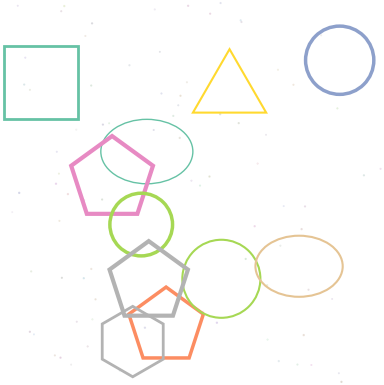[{"shape": "square", "thickness": 2, "radius": 0.48, "center": [0.107, 0.785]}, {"shape": "oval", "thickness": 1, "radius": 0.6, "center": [0.381, 0.606]}, {"shape": "pentagon", "thickness": 2.5, "radius": 0.51, "center": [0.431, 0.153]}, {"shape": "circle", "thickness": 2.5, "radius": 0.44, "center": [0.882, 0.844]}, {"shape": "pentagon", "thickness": 3, "radius": 0.56, "center": [0.291, 0.535]}, {"shape": "circle", "thickness": 1.5, "radius": 0.51, "center": [0.575, 0.276]}, {"shape": "circle", "thickness": 2.5, "radius": 0.41, "center": [0.367, 0.417]}, {"shape": "triangle", "thickness": 1.5, "radius": 0.55, "center": [0.596, 0.762]}, {"shape": "oval", "thickness": 1.5, "radius": 0.57, "center": [0.777, 0.308]}, {"shape": "hexagon", "thickness": 2, "radius": 0.46, "center": [0.345, 0.113]}, {"shape": "pentagon", "thickness": 3, "radius": 0.54, "center": [0.386, 0.267]}]